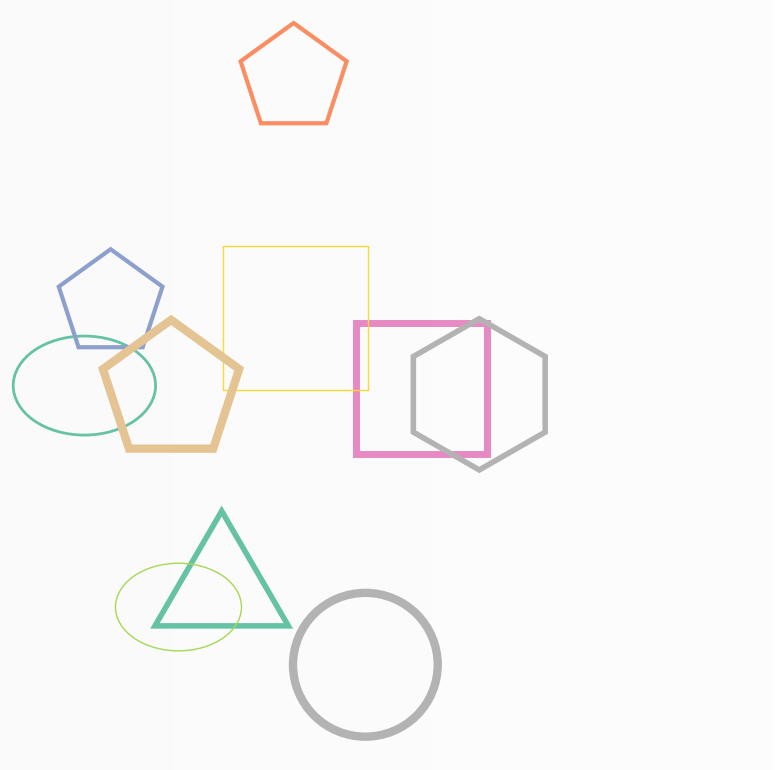[{"shape": "triangle", "thickness": 2, "radius": 0.5, "center": [0.286, 0.237]}, {"shape": "oval", "thickness": 1, "radius": 0.46, "center": [0.109, 0.499]}, {"shape": "pentagon", "thickness": 1.5, "radius": 0.36, "center": [0.379, 0.898]}, {"shape": "pentagon", "thickness": 1.5, "radius": 0.35, "center": [0.143, 0.606]}, {"shape": "square", "thickness": 2.5, "radius": 0.42, "center": [0.544, 0.495]}, {"shape": "oval", "thickness": 0.5, "radius": 0.41, "center": [0.23, 0.212]}, {"shape": "square", "thickness": 0.5, "radius": 0.47, "center": [0.381, 0.587]}, {"shape": "pentagon", "thickness": 3, "radius": 0.46, "center": [0.221, 0.492]}, {"shape": "hexagon", "thickness": 2, "radius": 0.49, "center": [0.618, 0.488]}, {"shape": "circle", "thickness": 3, "radius": 0.47, "center": [0.471, 0.137]}]